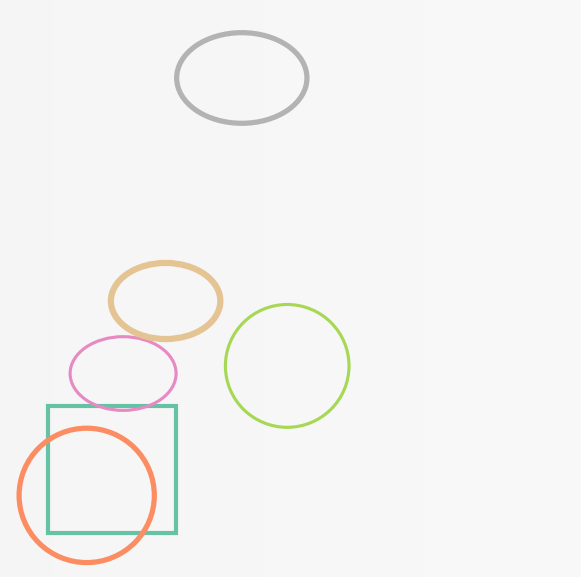[{"shape": "square", "thickness": 2, "radius": 0.55, "center": [0.192, 0.187]}, {"shape": "circle", "thickness": 2.5, "radius": 0.58, "center": [0.149, 0.141]}, {"shape": "oval", "thickness": 1.5, "radius": 0.46, "center": [0.212, 0.352]}, {"shape": "circle", "thickness": 1.5, "radius": 0.53, "center": [0.494, 0.366]}, {"shape": "oval", "thickness": 3, "radius": 0.47, "center": [0.285, 0.478]}, {"shape": "oval", "thickness": 2.5, "radius": 0.56, "center": [0.416, 0.864]}]